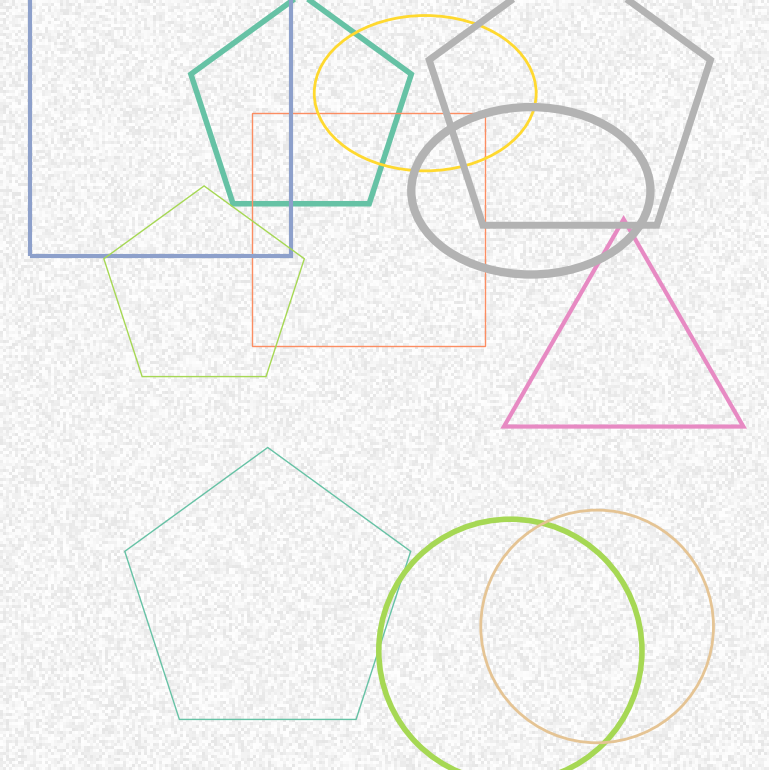[{"shape": "pentagon", "thickness": 2, "radius": 0.75, "center": [0.391, 0.857]}, {"shape": "pentagon", "thickness": 0.5, "radius": 0.98, "center": [0.348, 0.224]}, {"shape": "square", "thickness": 0.5, "radius": 0.76, "center": [0.478, 0.702]}, {"shape": "square", "thickness": 1.5, "radius": 0.85, "center": [0.208, 0.836]}, {"shape": "triangle", "thickness": 1.5, "radius": 0.9, "center": [0.81, 0.536]}, {"shape": "circle", "thickness": 2, "radius": 0.85, "center": [0.663, 0.155]}, {"shape": "pentagon", "thickness": 0.5, "radius": 0.68, "center": [0.265, 0.622]}, {"shape": "oval", "thickness": 1, "radius": 0.72, "center": [0.552, 0.879]}, {"shape": "circle", "thickness": 1, "radius": 0.76, "center": [0.775, 0.186]}, {"shape": "pentagon", "thickness": 2.5, "radius": 0.96, "center": [0.74, 0.863]}, {"shape": "oval", "thickness": 3, "radius": 0.78, "center": [0.689, 0.752]}]